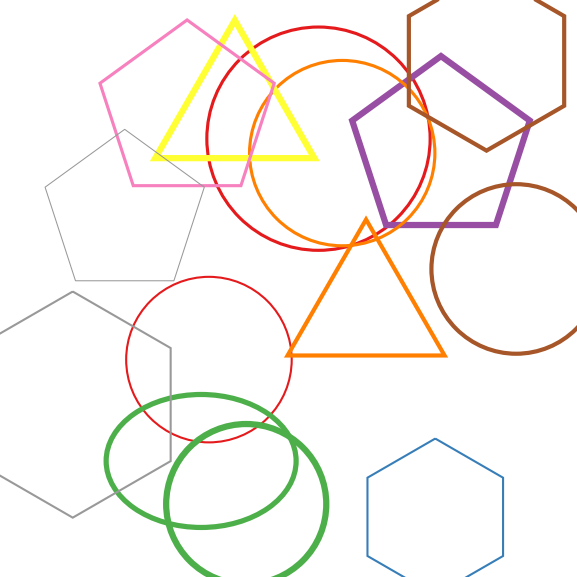[{"shape": "circle", "thickness": 1.5, "radius": 0.97, "center": [0.551, 0.759]}, {"shape": "circle", "thickness": 1, "radius": 0.72, "center": [0.362, 0.376]}, {"shape": "hexagon", "thickness": 1, "radius": 0.68, "center": [0.754, 0.104]}, {"shape": "circle", "thickness": 3, "radius": 0.69, "center": [0.426, 0.126]}, {"shape": "oval", "thickness": 2.5, "radius": 0.82, "center": [0.348, 0.201]}, {"shape": "pentagon", "thickness": 3, "radius": 0.81, "center": [0.764, 0.74]}, {"shape": "triangle", "thickness": 2, "radius": 0.78, "center": [0.634, 0.462]}, {"shape": "circle", "thickness": 1.5, "radius": 0.8, "center": [0.593, 0.734]}, {"shape": "triangle", "thickness": 3, "radius": 0.8, "center": [0.407, 0.805]}, {"shape": "hexagon", "thickness": 2, "radius": 0.78, "center": [0.842, 0.894]}, {"shape": "circle", "thickness": 2, "radius": 0.73, "center": [0.894, 0.533]}, {"shape": "pentagon", "thickness": 1.5, "radius": 0.79, "center": [0.324, 0.806]}, {"shape": "pentagon", "thickness": 0.5, "radius": 0.72, "center": [0.216, 0.63]}, {"shape": "hexagon", "thickness": 1, "radius": 0.98, "center": [0.126, 0.299]}]